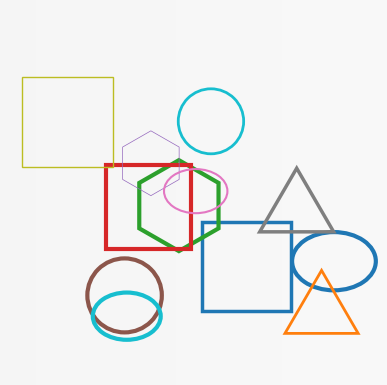[{"shape": "oval", "thickness": 3, "radius": 0.54, "center": [0.862, 0.322]}, {"shape": "square", "thickness": 2.5, "radius": 0.58, "center": [0.637, 0.308]}, {"shape": "triangle", "thickness": 2, "radius": 0.55, "center": [0.83, 0.189]}, {"shape": "hexagon", "thickness": 3, "radius": 0.59, "center": [0.462, 0.466]}, {"shape": "square", "thickness": 3, "radius": 0.55, "center": [0.383, 0.463]}, {"shape": "hexagon", "thickness": 0.5, "radius": 0.42, "center": [0.389, 0.576]}, {"shape": "circle", "thickness": 3, "radius": 0.48, "center": [0.322, 0.233]}, {"shape": "oval", "thickness": 1.5, "radius": 0.41, "center": [0.505, 0.504]}, {"shape": "triangle", "thickness": 2.5, "radius": 0.55, "center": [0.766, 0.453]}, {"shape": "square", "thickness": 1, "radius": 0.59, "center": [0.175, 0.683]}, {"shape": "circle", "thickness": 2, "radius": 0.42, "center": [0.544, 0.685]}, {"shape": "oval", "thickness": 3, "radius": 0.44, "center": [0.327, 0.179]}]